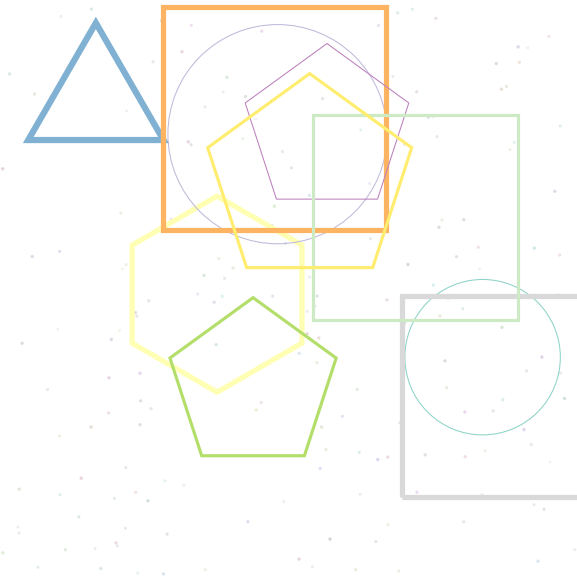[{"shape": "circle", "thickness": 0.5, "radius": 0.67, "center": [0.836, 0.381]}, {"shape": "hexagon", "thickness": 2.5, "radius": 0.85, "center": [0.376, 0.49]}, {"shape": "circle", "thickness": 0.5, "radius": 0.95, "center": [0.481, 0.767]}, {"shape": "triangle", "thickness": 3, "radius": 0.68, "center": [0.166, 0.824]}, {"shape": "square", "thickness": 2.5, "radius": 0.96, "center": [0.475, 0.794]}, {"shape": "pentagon", "thickness": 1.5, "radius": 0.76, "center": [0.438, 0.332]}, {"shape": "square", "thickness": 2.5, "radius": 0.87, "center": [0.87, 0.312]}, {"shape": "pentagon", "thickness": 0.5, "radius": 0.74, "center": [0.566, 0.775]}, {"shape": "square", "thickness": 1.5, "radius": 0.89, "center": [0.72, 0.622]}, {"shape": "pentagon", "thickness": 1.5, "radius": 0.93, "center": [0.536, 0.686]}]